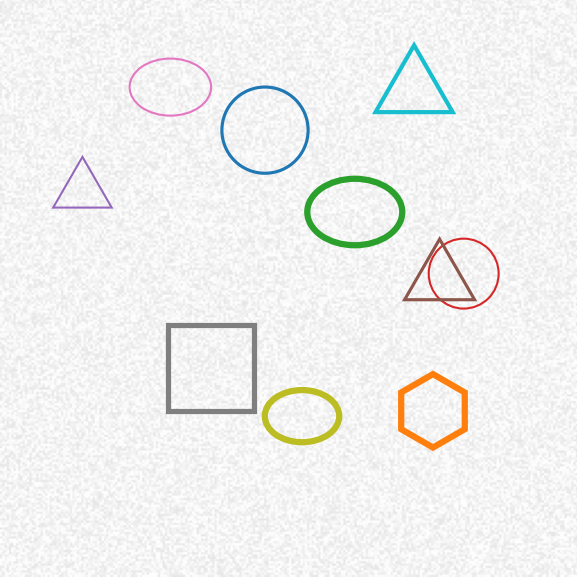[{"shape": "circle", "thickness": 1.5, "radius": 0.37, "center": [0.459, 0.774]}, {"shape": "hexagon", "thickness": 3, "radius": 0.32, "center": [0.75, 0.288]}, {"shape": "oval", "thickness": 3, "radius": 0.41, "center": [0.614, 0.632]}, {"shape": "circle", "thickness": 1, "radius": 0.3, "center": [0.803, 0.525]}, {"shape": "triangle", "thickness": 1, "radius": 0.29, "center": [0.143, 0.669]}, {"shape": "triangle", "thickness": 1.5, "radius": 0.35, "center": [0.761, 0.515]}, {"shape": "oval", "thickness": 1, "radius": 0.35, "center": [0.295, 0.848]}, {"shape": "square", "thickness": 2.5, "radius": 0.37, "center": [0.366, 0.362]}, {"shape": "oval", "thickness": 3, "radius": 0.32, "center": [0.523, 0.279]}, {"shape": "triangle", "thickness": 2, "radius": 0.39, "center": [0.717, 0.844]}]